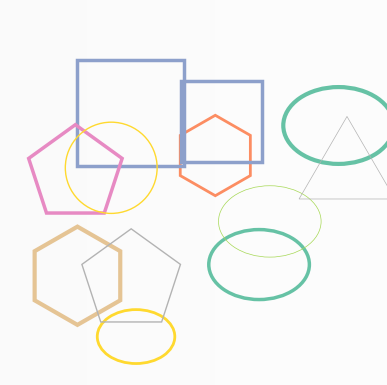[{"shape": "oval", "thickness": 2.5, "radius": 0.65, "center": [0.669, 0.313]}, {"shape": "oval", "thickness": 3, "radius": 0.71, "center": [0.874, 0.674]}, {"shape": "hexagon", "thickness": 2, "radius": 0.52, "center": [0.556, 0.596]}, {"shape": "square", "thickness": 2.5, "radius": 0.52, "center": [0.571, 0.684]}, {"shape": "square", "thickness": 2.5, "radius": 0.69, "center": [0.336, 0.705]}, {"shape": "pentagon", "thickness": 2.5, "radius": 0.63, "center": [0.195, 0.549]}, {"shape": "oval", "thickness": 0.5, "radius": 0.66, "center": [0.696, 0.425]}, {"shape": "oval", "thickness": 2, "radius": 0.5, "center": [0.351, 0.126]}, {"shape": "circle", "thickness": 1, "radius": 0.59, "center": [0.287, 0.564]}, {"shape": "hexagon", "thickness": 3, "radius": 0.64, "center": [0.2, 0.284]}, {"shape": "triangle", "thickness": 0.5, "radius": 0.71, "center": [0.895, 0.555]}, {"shape": "pentagon", "thickness": 1, "radius": 0.67, "center": [0.339, 0.272]}]